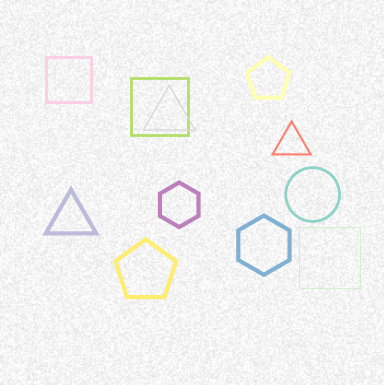[{"shape": "circle", "thickness": 2, "radius": 0.35, "center": [0.812, 0.495]}, {"shape": "pentagon", "thickness": 3, "radius": 0.29, "center": [0.697, 0.793]}, {"shape": "triangle", "thickness": 3, "radius": 0.38, "center": [0.184, 0.432]}, {"shape": "triangle", "thickness": 1.5, "radius": 0.29, "center": [0.757, 0.628]}, {"shape": "hexagon", "thickness": 3, "radius": 0.38, "center": [0.686, 0.363]}, {"shape": "square", "thickness": 2, "radius": 0.37, "center": [0.413, 0.723]}, {"shape": "square", "thickness": 2, "radius": 0.29, "center": [0.179, 0.793]}, {"shape": "triangle", "thickness": 1, "radius": 0.39, "center": [0.44, 0.701]}, {"shape": "hexagon", "thickness": 3, "radius": 0.29, "center": [0.465, 0.468]}, {"shape": "square", "thickness": 0.5, "radius": 0.4, "center": [0.856, 0.33]}, {"shape": "pentagon", "thickness": 3, "radius": 0.42, "center": [0.379, 0.296]}]